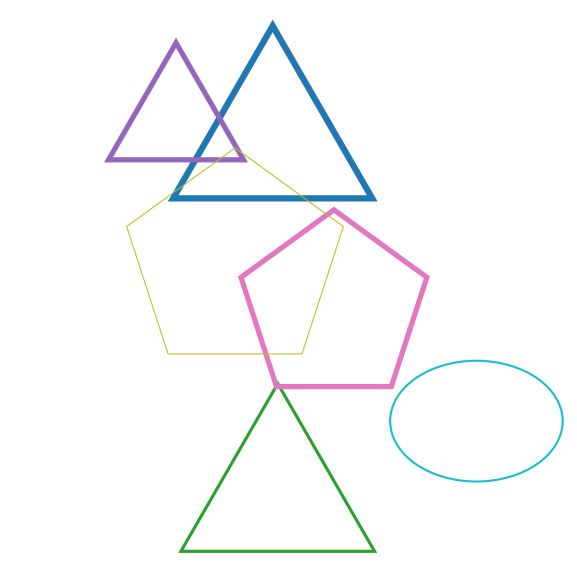[{"shape": "triangle", "thickness": 3, "radius": 1.0, "center": [0.472, 0.755]}, {"shape": "triangle", "thickness": 1.5, "radius": 0.97, "center": [0.481, 0.141]}, {"shape": "triangle", "thickness": 2.5, "radius": 0.68, "center": [0.305, 0.79]}, {"shape": "pentagon", "thickness": 2.5, "radius": 0.85, "center": [0.578, 0.467]}, {"shape": "pentagon", "thickness": 0.5, "radius": 0.99, "center": [0.407, 0.546]}, {"shape": "oval", "thickness": 1, "radius": 0.75, "center": [0.825, 0.27]}]